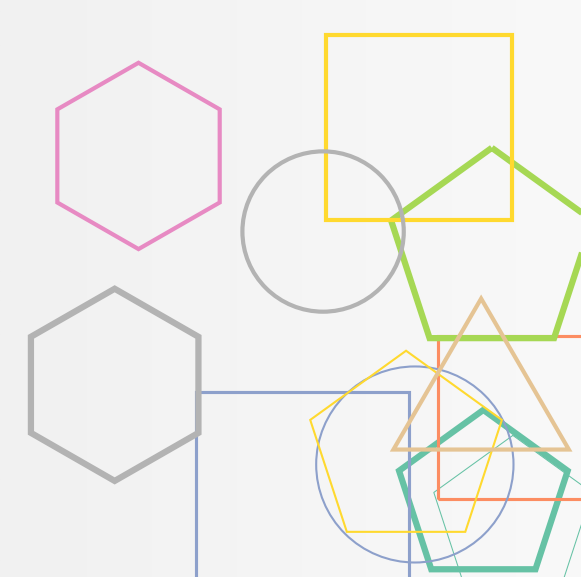[{"shape": "pentagon", "thickness": 3, "radius": 0.76, "center": [0.832, 0.137]}, {"shape": "pentagon", "thickness": 0.5, "radius": 0.72, "center": [0.882, 0.102]}, {"shape": "square", "thickness": 1.5, "radius": 0.71, "center": [0.895, 0.276]}, {"shape": "square", "thickness": 1.5, "radius": 0.92, "center": [0.521, 0.136]}, {"shape": "circle", "thickness": 1, "radius": 0.85, "center": [0.714, 0.195]}, {"shape": "hexagon", "thickness": 2, "radius": 0.81, "center": [0.238, 0.729]}, {"shape": "pentagon", "thickness": 3, "radius": 0.91, "center": [0.846, 0.561]}, {"shape": "pentagon", "thickness": 1, "radius": 0.87, "center": [0.699, 0.218]}, {"shape": "square", "thickness": 2, "radius": 0.8, "center": [0.72, 0.778]}, {"shape": "triangle", "thickness": 2, "radius": 0.87, "center": [0.828, 0.308]}, {"shape": "hexagon", "thickness": 3, "radius": 0.83, "center": [0.197, 0.333]}, {"shape": "circle", "thickness": 2, "radius": 0.69, "center": [0.556, 0.598]}]